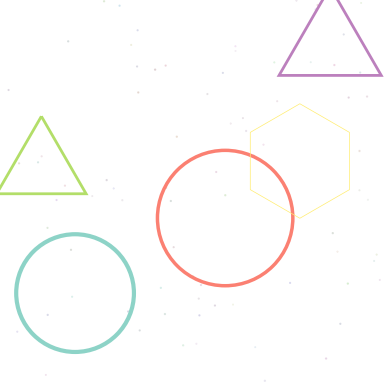[{"shape": "circle", "thickness": 3, "radius": 0.76, "center": [0.195, 0.239]}, {"shape": "circle", "thickness": 2.5, "radius": 0.88, "center": [0.585, 0.434]}, {"shape": "triangle", "thickness": 2, "radius": 0.67, "center": [0.107, 0.564]}, {"shape": "triangle", "thickness": 2, "radius": 0.77, "center": [0.858, 0.881]}, {"shape": "hexagon", "thickness": 0.5, "radius": 0.74, "center": [0.779, 0.582]}]